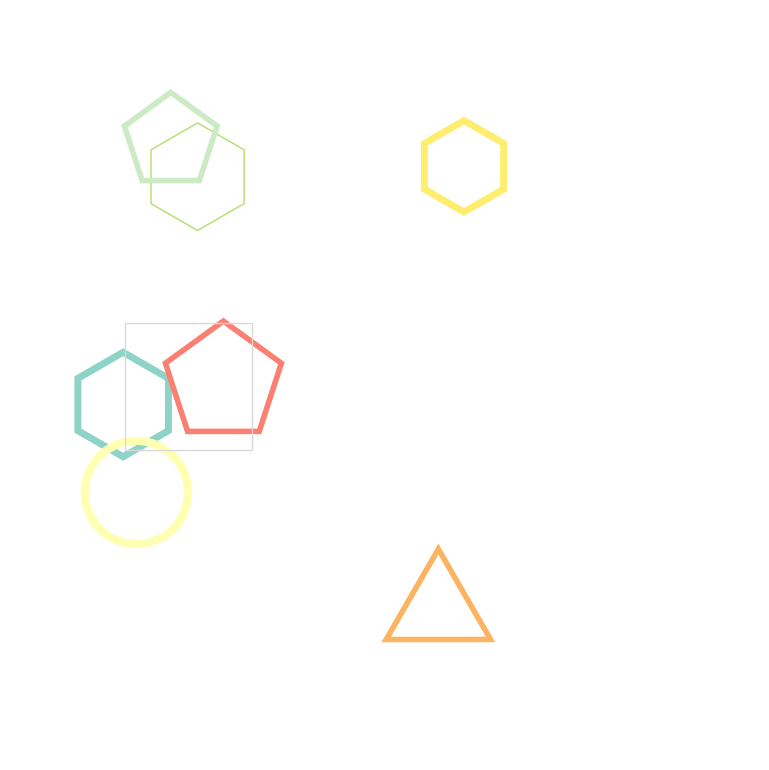[{"shape": "hexagon", "thickness": 2.5, "radius": 0.34, "center": [0.16, 0.475]}, {"shape": "circle", "thickness": 3, "radius": 0.34, "center": [0.177, 0.36]}, {"shape": "pentagon", "thickness": 2, "radius": 0.4, "center": [0.29, 0.504]}, {"shape": "triangle", "thickness": 2, "radius": 0.39, "center": [0.569, 0.209]}, {"shape": "hexagon", "thickness": 0.5, "radius": 0.35, "center": [0.257, 0.771]}, {"shape": "square", "thickness": 0.5, "radius": 0.41, "center": [0.245, 0.498]}, {"shape": "pentagon", "thickness": 2, "radius": 0.32, "center": [0.222, 0.817]}, {"shape": "hexagon", "thickness": 2.5, "radius": 0.3, "center": [0.603, 0.784]}]